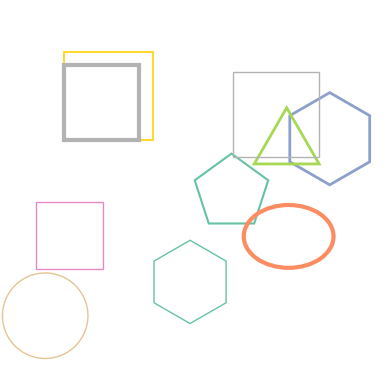[{"shape": "pentagon", "thickness": 1.5, "radius": 0.5, "center": [0.601, 0.501]}, {"shape": "hexagon", "thickness": 1, "radius": 0.54, "center": [0.494, 0.268]}, {"shape": "oval", "thickness": 3, "radius": 0.58, "center": [0.75, 0.386]}, {"shape": "hexagon", "thickness": 2, "radius": 0.6, "center": [0.856, 0.64]}, {"shape": "square", "thickness": 1, "radius": 0.44, "center": [0.181, 0.387]}, {"shape": "triangle", "thickness": 2, "radius": 0.49, "center": [0.745, 0.623]}, {"shape": "square", "thickness": 1.5, "radius": 0.57, "center": [0.281, 0.751]}, {"shape": "circle", "thickness": 1, "radius": 0.56, "center": [0.117, 0.18]}, {"shape": "square", "thickness": 1, "radius": 0.56, "center": [0.717, 0.703]}, {"shape": "square", "thickness": 3, "radius": 0.49, "center": [0.263, 0.733]}]